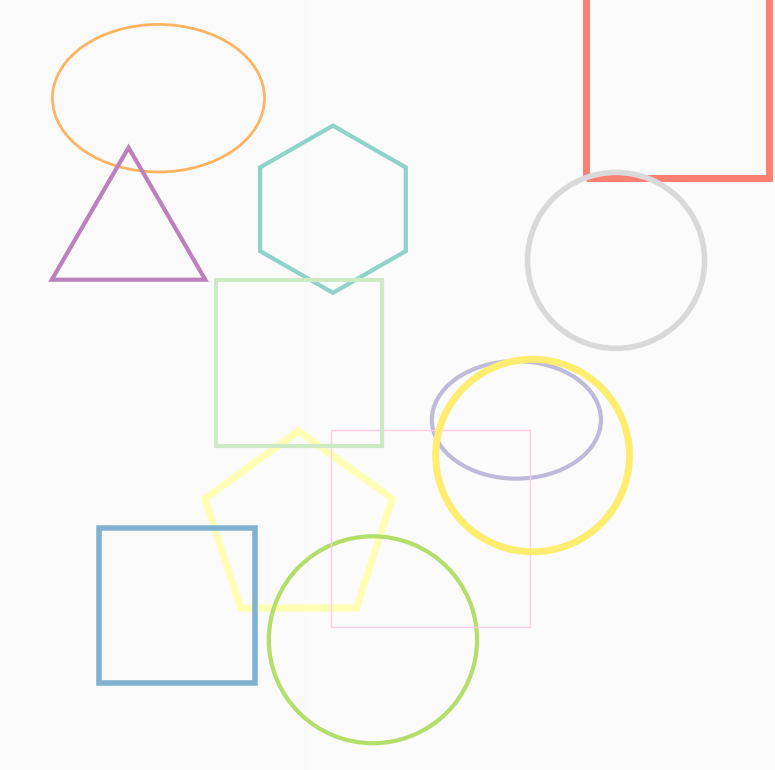[{"shape": "hexagon", "thickness": 1.5, "radius": 0.54, "center": [0.43, 0.728]}, {"shape": "pentagon", "thickness": 2.5, "radius": 0.64, "center": [0.385, 0.313]}, {"shape": "oval", "thickness": 1.5, "radius": 0.55, "center": [0.666, 0.455]}, {"shape": "square", "thickness": 2.5, "radius": 0.59, "center": [0.874, 0.887]}, {"shape": "square", "thickness": 2, "radius": 0.5, "center": [0.229, 0.214]}, {"shape": "oval", "thickness": 1, "radius": 0.68, "center": [0.204, 0.872]}, {"shape": "circle", "thickness": 1.5, "radius": 0.67, "center": [0.481, 0.169]}, {"shape": "square", "thickness": 0.5, "radius": 0.64, "center": [0.555, 0.313]}, {"shape": "circle", "thickness": 2, "radius": 0.57, "center": [0.795, 0.662]}, {"shape": "triangle", "thickness": 1.5, "radius": 0.57, "center": [0.166, 0.694]}, {"shape": "square", "thickness": 1.5, "radius": 0.54, "center": [0.386, 0.529]}, {"shape": "circle", "thickness": 2.5, "radius": 0.63, "center": [0.687, 0.408]}]